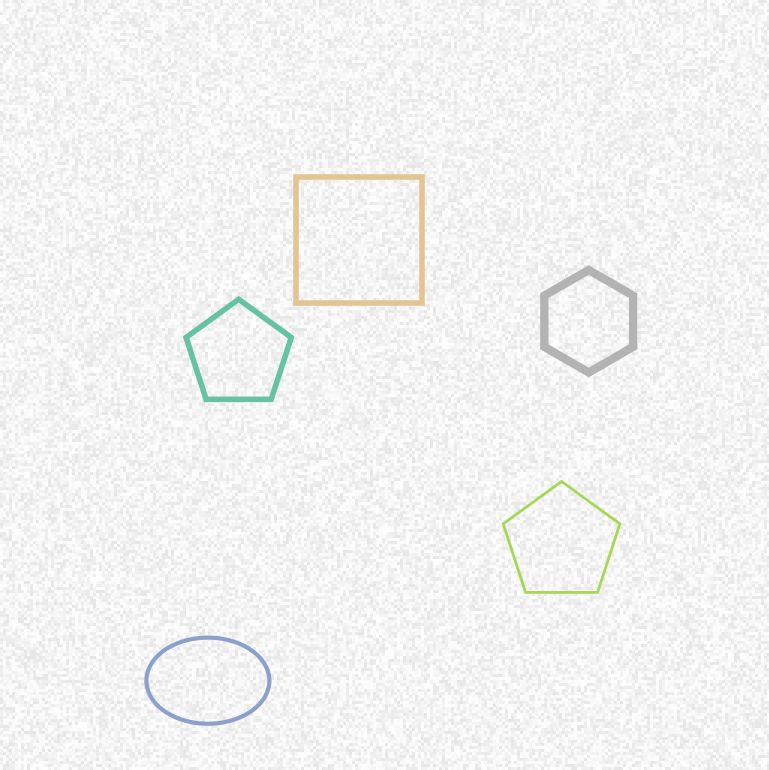[{"shape": "pentagon", "thickness": 2, "radius": 0.36, "center": [0.31, 0.54]}, {"shape": "oval", "thickness": 1.5, "radius": 0.4, "center": [0.27, 0.116]}, {"shape": "pentagon", "thickness": 1, "radius": 0.4, "center": [0.729, 0.295]}, {"shape": "square", "thickness": 2, "radius": 0.41, "center": [0.467, 0.689]}, {"shape": "hexagon", "thickness": 3, "radius": 0.33, "center": [0.765, 0.583]}]